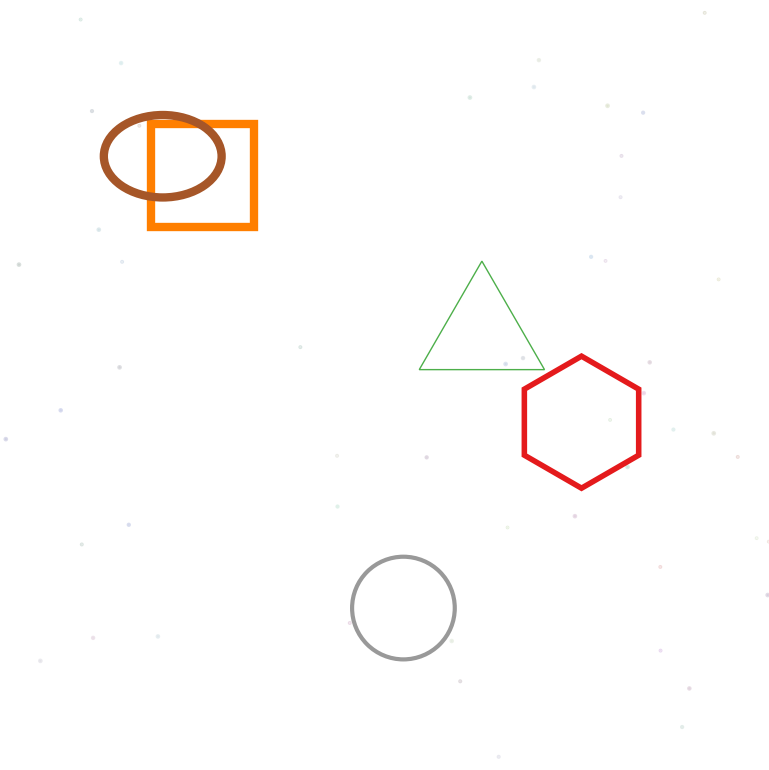[{"shape": "hexagon", "thickness": 2, "radius": 0.43, "center": [0.755, 0.452]}, {"shape": "triangle", "thickness": 0.5, "radius": 0.47, "center": [0.626, 0.567]}, {"shape": "square", "thickness": 3, "radius": 0.34, "center": [0.263, 0.772]}, {"shape": "oval", "thickness": 3, "radius": 0.38, "center": [0.211, 0.797]}, {"shape": "circle", "thickness": 1.5, "radius": 0.33, "center": [0.524, 0.21]}]